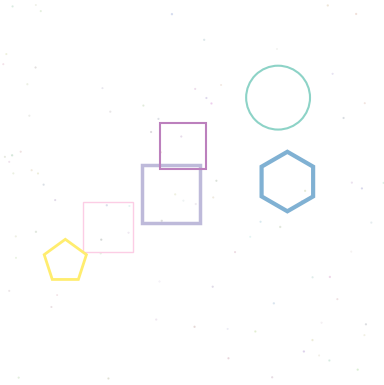[{"shape": "circle", "thickness": 1.5, "radius": 0.41, "center": [0.722, 0.746]}, {"shape": "square", "thickness": 2.5, "radius": 0.38, "center": [0.443, 0.497]}, {"shape": "hexagon", "thickness": 3, "radius": 0.39, "center": [0.746, 0.528]}, {"shape": "square", "thickness": 1, "radius": 0.32, "center": [0.282, 0.409]}, {"shape": "square", "thickness": 1.5, "radius": 0.3, "center": [0.476, 0.62]}, {"shape": "pentagon", "thickness": 2, "radius": 0.29, "center": [0.17, 0.321]}]